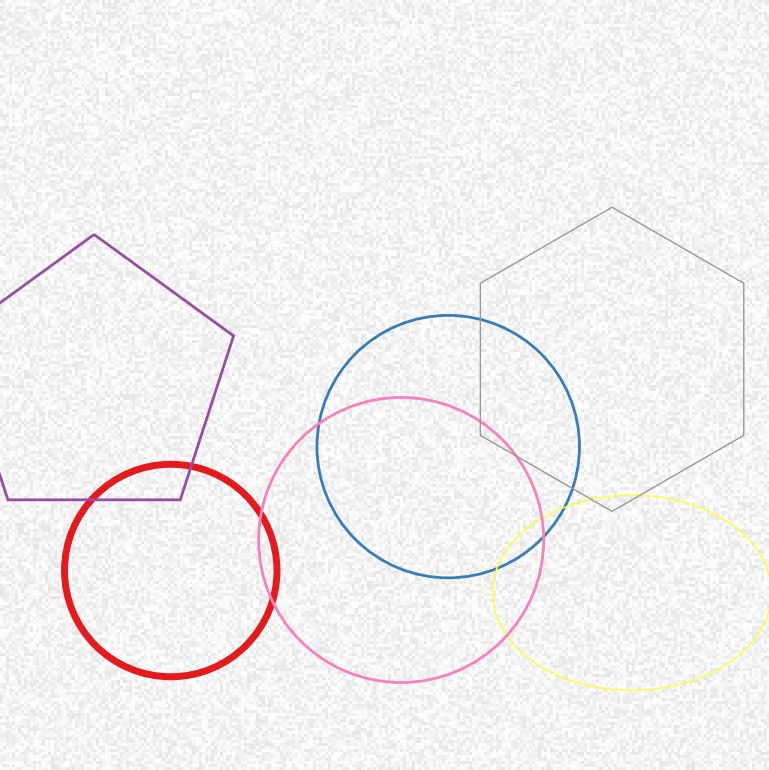[{"shape": "circle", "thickness": 2.5, "radius": 0.69, "center": [0.222, 0.259]}, {"shape": "circle", "thickness": 1, "radius": 0.85, "center": [0.582, 0.42]}, {"shape": "pentagon", "thickness": 1, "radius": 0.95, "center": [0.122, 0.505]}, {"shape": "oval", "thickness": 0.5, "radius": 0.91, "center": [0.821, 0.23]}, {"shape": "circle", "thickness": 1, "radius": 0.93, "center": [0.521, 0.299]}, {"shape": "hexagon", "thickness": 0.5, "radius": 0.99, "center": [0.795, 0.533]}]